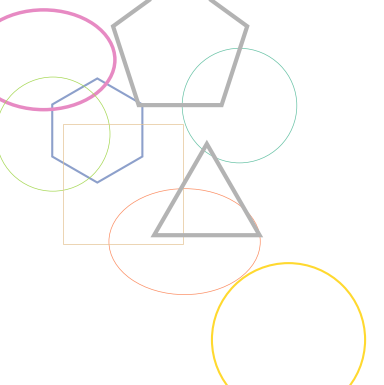[{"shape": "circle", "thickness": 0.5, "radius": 0.74, "center": [0.622, 0.726]}, {"shape": "oval", "thickness": 0.5, "radius": 0.98, "center": [0.479, 0.372]}, {"shape": "hexagon", "thickness": 1.5, "radius": 0.68, "center": [0.253, 0.661]}, {"shape": "oval", "thickness": 2.5, "radius": 0.93, "center": [0.113, 0.845]}, {"shape": "circle", "thickness": 0.5, "radius": 0.74, "center": [0.137, 0.652]}, {"shape": "circle", "thickness": 1.5, "radius": 0.99, "center": [0.749, 0.118]}, {"shape": "square", "thickness": 0.5, "radius": 0.78, "center": [0.319, 0.522]}, {"shape": "triangle", "thickness": 3, "radius": 0.79, "center": [0.537, 0.468]}, {"shape": "pentagon", "thickness": 3, "radius": 0.92, "center": [0.468, 0.875]}]